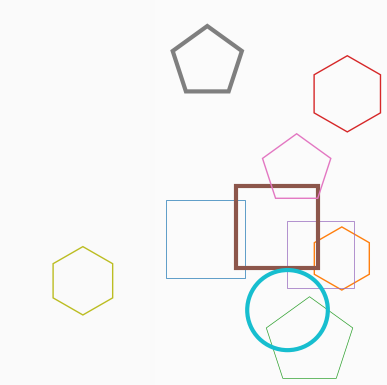[{"shape": "square", "thickness": 0.5, "radius": 0.51, "center": [0.53, 0.378]}, {"shape": "hexagon", "thickness": 1, "radius": 0.41, "center": [0.882, 0.329]}, {"shape": "pentagon", "thickness": 0.5, "radius": 0.59, "center": [0.799, 0.112]}, {"shape": "hexagon", "thickness": 1, "radius": 0.49, "center": [0.896, 0.756]}, {"shape": "square", "thickness": 0.5, "radius": 0.43, "center": [0.827, 0.338]}, {"shape": "square", "thickness": 3, "radius": 0.53, "center": [0.714, 0.411]}, {"shape": "pentagon", "thickness": 1, "radius": 0.46, "center": [0.766, 0.56]}, {"shape": "pentagon", "thickness": 3, "radius": 0.47, "center": [0.535, 0.839]}, {"shape": "hexagon", "thickness": 1, "radius": 0.44, "center": [0.214, 0.271]}, {"shape": "circle", "thickness": 3, "radius": 0.52, "center": [0.742, 0.195]}]